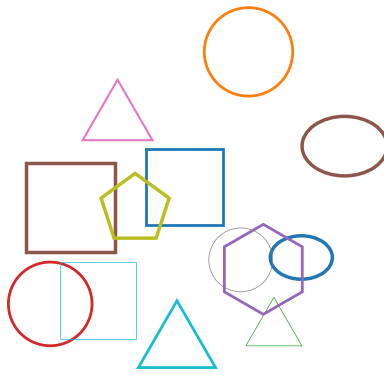[{"shape": "square", "thickness": 2, "radius": 0.5, "center": [0.479, 0.515]}, {"shape": "oval", "thickness": 2.5, "radius": 0.4, "center": [0.783, 0.331]}, {"shape": "circle", "thickness": 2, "radius": 0.57, "center": [0.645, 0.865]}, {"shape": "triangle", "thickness": 0.5, "radius": 0.42, "center": [0.711, 0.144]}, {"shape": "circle", "thickness": 2, "radius": 0.54, "center": [0.13, 0.211]}, {"shape": "hexagon", "thickness": 2, "radius": 0.58, "center": [0.684, 0.3]}, {"shape": "square", "thickness": 2.5, "radius": 0.58, "center": [0.183, 0.461]}, {"shape": "oval", "thickness": 2.5, "radius": 0.55, "center": [0.895, 0.62]}, {"shape": "triangle", "thickness": 1.5, "radius": 0.52, "center": [0.305, 0.688]}, {"shape": "circle", "thickness": 0.5, "radius": 0.41, "center": [0.625, 0.325]}, {"shape": "pentagon", "thickness": 2.5, "radius": 0.46, "center": [0.351, 0.457]}, {"shape": "square", "thickness": 0.5, "radius": 0.5, "center": [0.255, 0.22]}, {"shape": "triangle", "thickness": 2, "radius": 0.58, "center": [0.46, 0.103]}]